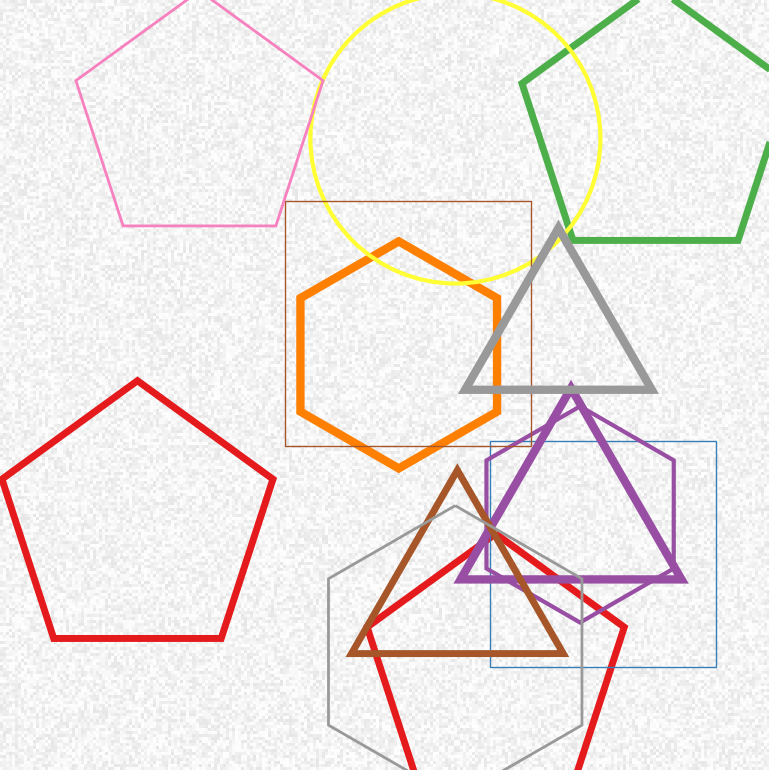[{"shape": "pentagon", "thickness": 2.5, "radius": 0.93, "center": [0.179, 0.321]}, {"shape": "pentagon", "thickness": 2.5, "radius": 0.88, "center": [0.644, 0.131]}, {"shape": "square", "thickness": 0.5, "radius": 0.73, "center": [0.784, 0.28]}, {"shape": "pentagon", "thickness": 2.5, "radius": 0.91, "center": [0.851, 0.835]}, {"shape": "hexagon", "thickness": 1.5, "radius": 0.7, "center": [0.753, 0.332]}, {"shape": "triangle", "thickness": 3, "radius": 0.83, "center": [0.742, 0.33]}, {"shape": "hexagon", "thickness": 3, "radius": 0.74, "center": [0.518, 0.539]}, {"shape": "circle", "thickness": 1.5, "radius": 0.94, "center": [0.591, 0.82]}, {"shape": "triangle", "thickness": 2.5, "radius": 0.79, "center": [0.594, 0.231]}, {"shape": "square", "thickness": 0.5, "radius": 0.8, "center": [0.53, 0.58]}, {"shape": "pentagon", "thickness": 1, "radius": 0.84, "center": [0.259, 0.843]}, {"shape": "triangle", "thickness": 3, "radius": 0.7, "center": [0.725, 0.564]}, {"shape": "hexagon", "thickness": 1, "radius": 0.95, "center": [0.591, 0.153]}]